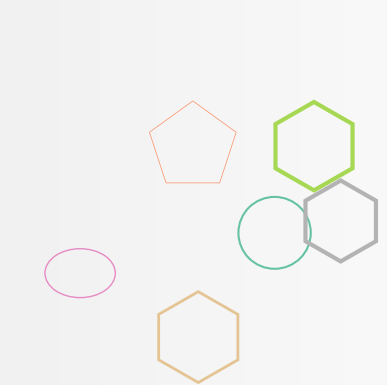[{"shape": "circle", "thickness": 1.5, "radius": 0.47, "center": [0.709, 0.395]}, {"shape": "pentagon", "thickness": 0.5, "radius": 0.59, "center": [0.498, 0.62]}, {"shape": "oval", "thickness": 1, "radius": 0.45, "center": [0.207, 0.291]}, {"shape": "hexagon", "thickness": 3, "radius": 0.57, "center": [0.81, 0.62]}, {"shape": "hexagon", "thickness": 2, "radius": 0.59, "center": [0.512, 0.124]}, {"shape": "hexagon", "thickness": 3, "radius": 0.53, "center": [0.879, 0.426]}]